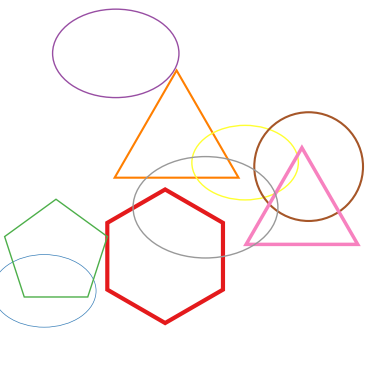[{"shape": "hexagon", "thickness": 3, "radius": 0.87, "center": [0.429, 0.334]}, {"shape": "oval", "thickness": 0.5, "radius": 0.67, "center": [0.115, 0.244]}, {"shape": "pentagon", "thickness": 1, "radius": 0.7, "center": [0.145, 0.342]}, {"shape": "oval", "thickness": 1, "radius": 0.82, "center": [0.301, 0.861]}, {"shape": "triangle", "thickness": 1.5, "radius": 0.93, "center": [0.459, 0.631]}, {"shape": "oval", "thickness": 1, "radius": 0.69, "center": [0.637, 0.578]}, {"shape": "circle", "thickness": 1.5, "radius": 0.71, "center": [0.802, 0.567]}, {"shape": "triangle", "thickness": 2.5, "radius": 0.84, "center": [0.784, 0.449]}, {"shape": "oval", "thickness": 1, "radius": 0.94, "center": [0.534, 0.462]}]